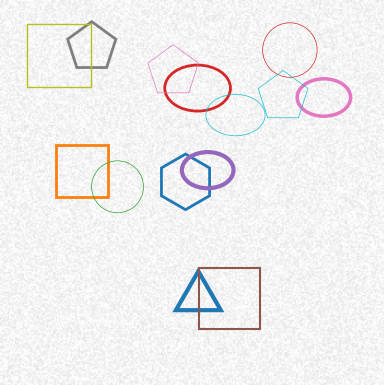[{"shape": "triangle", "thickness": 3, "radius": 0.34, "center": [0.515, 0.228]}, {"shape": "hexagon", "thickness": 2, "radius": 0.36, "center": [0.482, 0.528]}, {"shape": "square", "thickness": 2, "radius": 0.34, "center": [0.213, 0.557]}, {"shape": "circle", "thickness": 0.5, "radius": 0.34, "center": [0.305, 0.515]}, {"shape": "oval", "thickness": 2, "radius": 0.43, "center": [0.513, 0.771]}, {"shape": "circle", "thickness": 0.5, "radius": 0.35, "center": [0.753, 0.87]}, {"shape": "oval", "thickness": 3, "radius": 0.34, "center": [0.539, 0.558]}, {"shape": "square", "thickness": 1.5, "radius": 0.39, "center": [0.597, 0.224]}, {"shape": "pentagon", "thickness": 0.5, "radius": 0.35, "center": [0.45, 0.815]}, {"shape": "oval", "thickness": 2.5, "radius": 0.35, "center": [0.841, 0.747]}, {"shape": "pentagon", "thickness": 2, "radius": 0.33, "center": [0.238, 0.878]}, {"shape": "square", "thickness": 1, "radius": 0.41, "center": [0.153, 0.856]}, {"shape": "pentagon", "thickness": 0.5, "radius": 0.34, "center": [0.735, 0.749]}, {"shape": "oval", "thickness": 0.5, "radius": 0.38, "center": [0.612, 0.701]}]